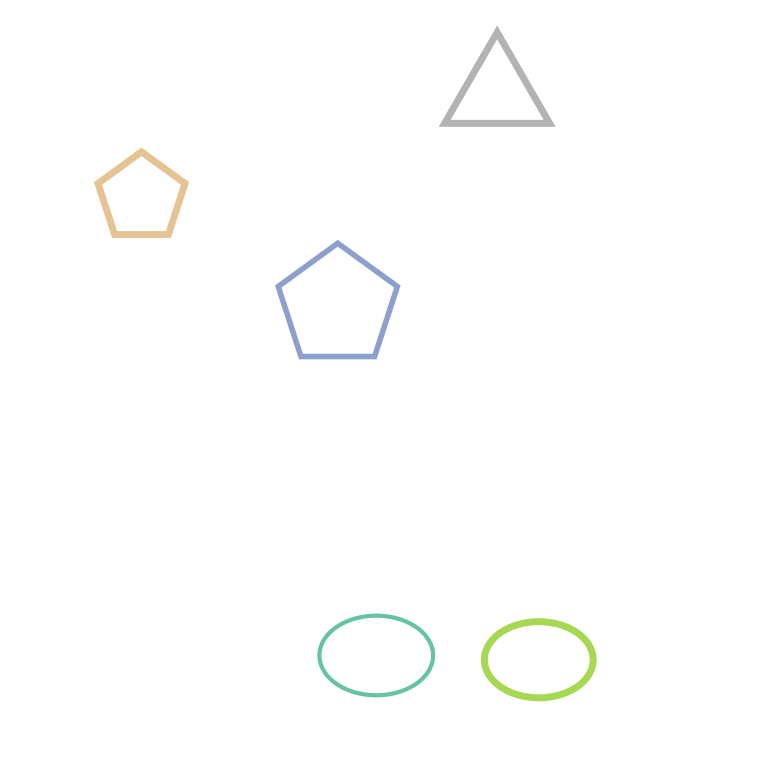[{"shape": "oval", "thickness": 1.5, "radius": 0.37, "center": [0.489, 0.149]}, {"shape": "pentagon", "thickness": 2, "radius": 0.41, "center": [0.439, 0.603]}, {"shape": "oval", "thickness": 2.5, "radius": 0.35, "center": [0.7, 0.143]}, {"shape": "pentagon", "thickness": 2.5, "radius": 0.3, "center": [0.184, 0.743]}, {"shape": "triangle", "thickness": 2.5, "radius": 0.39, "center": [0.646, 0.879]}]